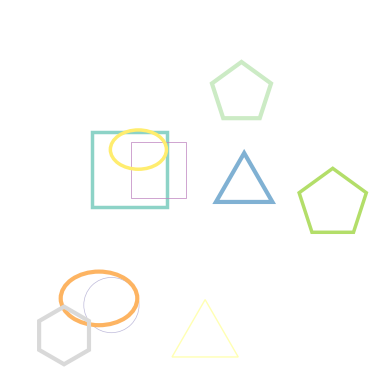[{"shape": "square", "thickness": 2.5, "radius": 0.49, "center": [0.336, 0.559]}, {"shape": "triangle", "thickness": 1, "radius": 0.5, "center": [0.533, 0.122]}, {"shape": "circle", "thickness": 0.5, "radius": 0.36, "center": [0.289, 0.208]}, {"shape": "triangle", "thickness": 3, "radius": 0.42, "center": [0.634, 0.518]}, {"shape": "oval", "thickness": 3, "radius": 0.5, "center": [0.257, 0.225]}, {"shape": "pentagon", "thickness": 2.5, "radius": 0.46, "center": [0.864, 0.471]}, {"shape": "hexagon", "thickness": 3, "radius": 0.37, "center": [0.166, 0.129]}, {"shape": "square", "thickness": 0.5, "radius": 0.36, "center": [0.412, 0.558]}, {"shape": "pentagon", "thickness": 3, "radius": 0.4, "center": [0.627, 0.758]}, {"shape": "oval", "thickness": 2.5, "radius": 0.36, "center": [0.359, 0.611]}]